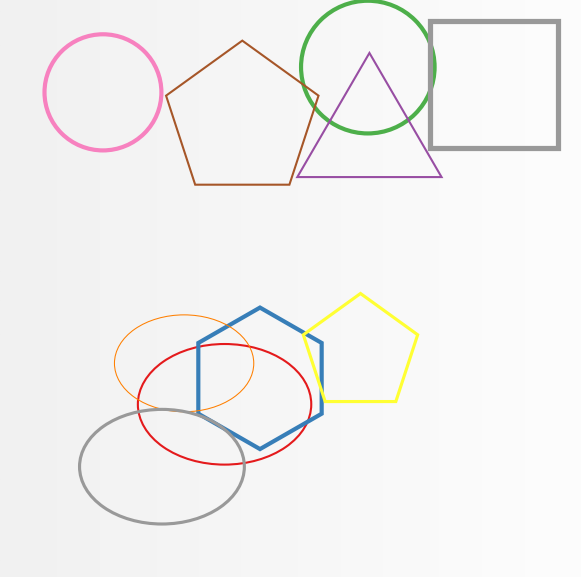[{"shape": "oval", "thickness": 1, "radius": 0.75, "center": [0.386, 0.299]}, {"shape": "hexagon", "thickness": 2, "radius": 0.61, "center": [0.447, 0.344]}, {"shape": "circle", "thickness": 2, "radius": 0.57, "center": [0.633, 0.883]}, {"shape": "triangle", "thickness": 1, "radius": 0.72, "center": [0.636, 0.764]}, {"shape": "oval", "thickness": 0.5, "radius": 0.6, "center": [0.317, 0.37]}, {"shape": "pentagon", "thickness": 1.5, "radius": 0.52, "center": [0.62, 0.387]}, {"shape": "pentagon", "thickness": 1, "radius": 0.69, "center": [0.417, 0.791]}, {"shape": "circle", "thickness": 2, "radius": 0.5, "center": [0.177, 0.839]}, {"shape": "oval", "thickness": 1.5, "radius": 0.71, "center": [0.279, 0.191]}, {"shape": "square", "thickness": 2.5, "radius": 0.55, "center": [0.85, 0.853]}]